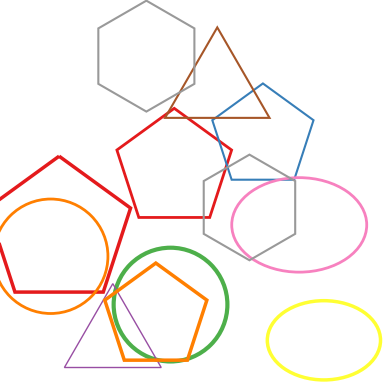[{"shape": "pentagon", "thickness": 2, "radius": 0.78, "center": [0.453, 0.562]}, {"shape": "pentagon", "thickness": 2.5, "radius": 0.98, "center": [0.154, 0.399]}, {"shape": "pentagon", "thickness": 1.5, "radius": 0.69, "center": [0.683, 0.645]}, {"shape": "circle", "thickness": 3, "radius": 0.74, "center": [0.443, 0.209]}, {"shape": "triangle", "thickness": 1, "radius": 0.73, "center": [0.293, 0.118]}, {"shape": "circle", "thickness": 2, "radius": 0.74, "center": [0.132, 0.334]}, {"shape": "pentagon", "thickness": 2.5, "radius": 0.7, "center": [0.405, 0.177]}, {"shape": "oval", "thickness": 2.5, "radius": 0.74, "center": [0.841, 0.116]}, {"shape": "triangle", "thickness": 1.5, "radius": 0.78, "center": [0.564, 0.772]}, {"shape": "oval", "thickness": 2, "radius": 0.88, "center": [0.777, 0.416]}, {"shape": "hexagon", "thickness": 1.5, "radius": 0.69, "center": [0.648, 0.461]}, {"shape": "hexagon", "thickness": 1.5, "radius": 0.72, "center": [0.38, 0.854]}]